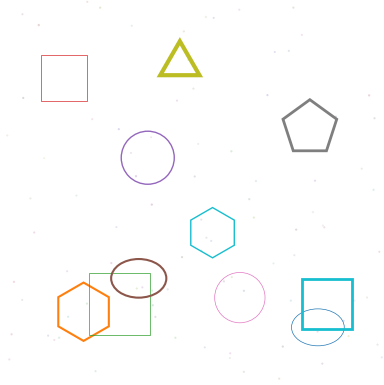[{"shape": "oval", "thickness": 0.5, "radius": 0.34, "center": [0.826, 0.15]}, {"shape": "hexagon", "thickness": 1.5, "radius": 0.38, "center": [0.217, 0.19]}, {"shape": "square", "thickness": 0.5, "radius": 0.4, "center": [0.311, 0.21]}, {"shape": "square", "thickness": 0.5, "radius": 0.3, "center": [0.166, 0.797]}, {"shape": "circle", "thickness": 1, "radius": 0.34, "center": [0.384, 0.59]}, {"shape": "oval", "thickness": 1.5, "radius": 0.36, "center": [0.36, 0.277]}, {"shape": "circle", "thickness": 0.5, "radius": 0.33, "center": [0.623, 0.227]}, {"shape": "pentagon", "thickness": 2, "radius": 0.37, "center": [0.805, 0.668]}, {"shape": "triangle", "thickness": 3, "radius": 0.29, "center": [0.467, 0.834]}, {"shape": "square", "thickness": 2, "radius": 0.32, "center": [0.849, 0.21]}, {"shape": "hexagon", "thickness": 1, "radius": 0.33, "center": [0.552, 0.396]}]